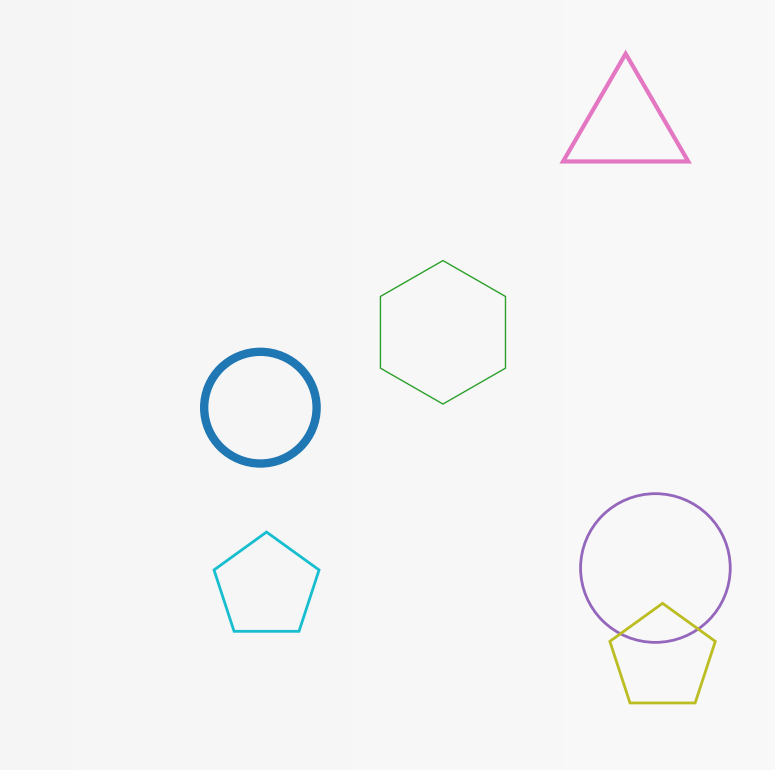[{"shape": "circle", "thickness": 3, "radius": 0.36, "center": [0.336, 0.471]}, {"shape": "hexagon", "thickness": 0.5, "radius": 0.47, "center": [0.572, 0.568]}, {"shape": "circle", "thickness": 1, "radius": 0.48, "center": [0.846, 0.262]}, {"shape": "triangle", "thickness": 1.5, "radius": 0.47, "center": [0.807, 0.837]}, {"shape": "pentagon", "thickness": 1, "radius": 0.36, "center": [0.855, 0.145]}, {"shape": "pentagon", "thickness": 1, "radius": 0.36, "center": [0.344, 0.238]}]